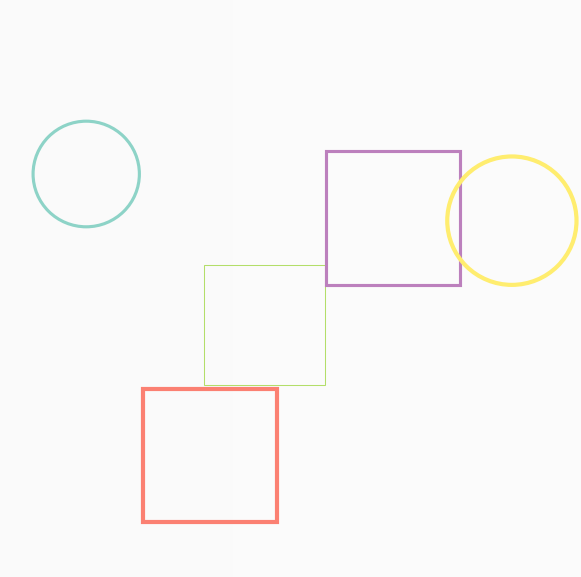[{"shape": "circle", "thickness": 1.5, "radius": 0.46, "center": [0.148, 0.698]}, {"shape": "square", "thickness": 2, "radius": 0.57, "center": [0.361, 0.21]}, {"shape": "square", "thickness": 0.5, "radius": 0.52, "center": [0.455, 0.436]}, {"shape": "square", "thickness": 1.5, "radius": 0.58, "center": [0.677, 0.622]}, {"shape": "circle", "thickness": 2, "radius": 0.56, "center": [0.881, 0.617]}]